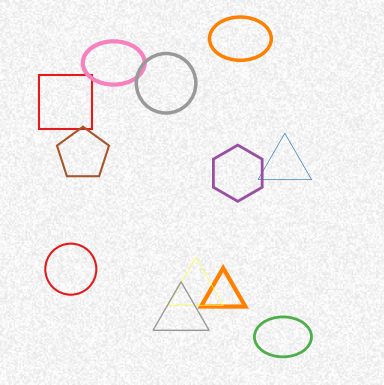[{"shape": "circle", "thickness": 1.5, "radius": 0.33, "center": [0.184, 0.301]}, {"shape": "square", "thickness": 1.5, "radius": 0.35, "center": [0.17, 0.736]}, {"shape": "triangle", "thickness": 0.5, "radius": 0.4, "center": [0.74, 0.574]}, {"shape": "oval", "thickness": 2, "radius": 0.37, "center": [0.735, 0.125]}, {"shape": "hexagon", "thickness": 2, "radius": 0.37, "center": [0.618, 0.55]}, {"shape": "oval", "thickness": 2.5, "radius": 0.4, "center": [0.624, 0.9]}, {"shape": "triangle", "thickness": 3, "radius": 0.33, "center": [0.58, 0.237]}, {"shape": "triangle", "thickness": 0.5, "radius": 0.41, "center": [0.509, 0.249]}, {"shape": "pentagon", "thickness": 1.5, "radius": 0.36, "center": [0.216, 0.6]}, {"shape": "oval", "thickness": 3, "radius": 0.4, "center": [0.295, 0.836]}, {"shape": "triangle", "thickness": 1, "radius": 0.42, "center": [0.47, 0.184]}, {"shape": "circle", "thickness": 2.5, "radius": 0.39, "center": [0.431, 0.784]}]